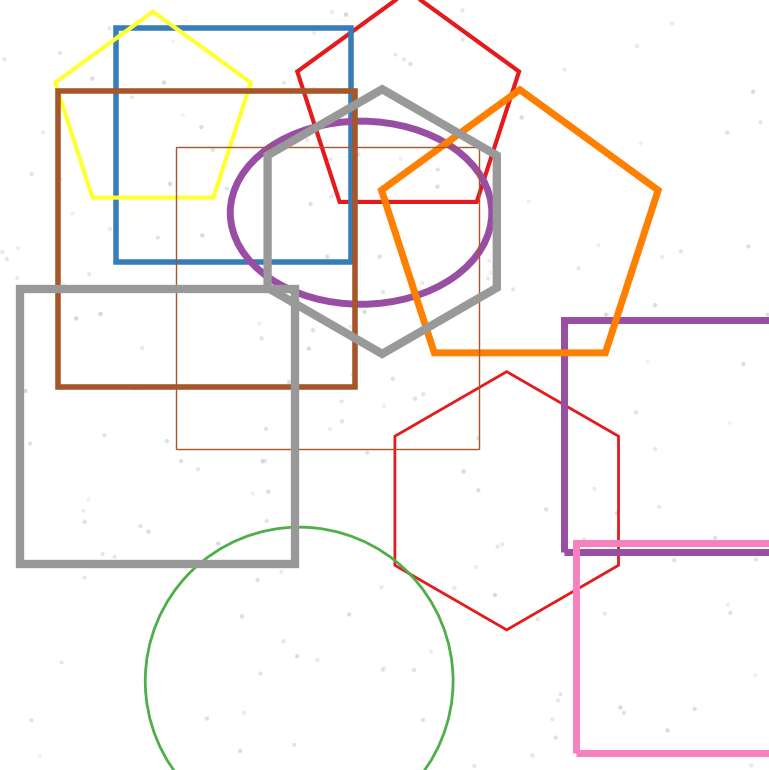[{"shape": "hexagon", "thickness": 1, "radius": 0.84, "center": [0.658, 0.35]}, {"shape": "pentagon", "thickness": 1.5, "radius": 0.76, "center": [0.53, 0.86]}, {"shape": "square", "thickness": 2, "radius": 0.76, "center": [0.304, 0.812]}, {"shape": "circle", "thickness": 1, "radius": 1.0, "center": [0.389, 0.116]}, {"shape": "square", "thickness": 2.5, "radius": 0.75, "center": [0.883, 0.434]}, {"shape": "oval", "thickness": 2.5, "radius": 0.85, "center": [0.469, 0.724]}, {"shape": "pentagon", "thickness": 2.5, "radius": 0.94, "center": [0.675, 0.695]}, {"shape": "pentagon", "thickness": 1.5, "radius": 0.67, "center": [0.199, 0.851]}, {"shape": "square", "thickness": 0.5, "radius": 0.98, "center": [0.426, 0.613]}, {"shape": "square", "thickness": 2, "radius": 0.96, "center": [0.268, 0.69]}, {"shape": "square", "thickness": 2.5, "radius": 0.68, "center": [0.885, 0.159]}, {"shape": "square", "thickness": 3, "radius": 0.89, "center": [0.204, 0.446]}, {"shape": "hexagon", "thickness": 3, "radius": 0.86, "center": [0.496, 0.712]}]